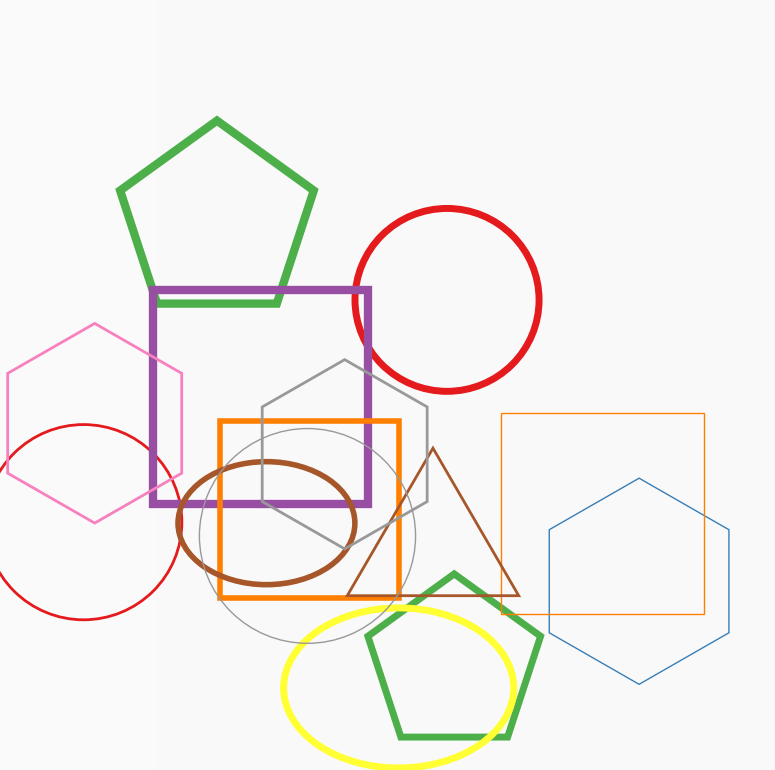[{"shape": "circle", "thickness": 1, "radius": 0.63, "center": [0.108, 0.322]}, {"shape": "circle", "thickness": 2.5, "radius": 0.59, "center": [0.577, 0.611]}, {"shape": "hexagon", "thickness": 0.5, "radius": 0.67, "center": [0.825, 0.245]}, {"shape": "pentagon", "thickness": 3, "radius": 0.66, "center": [0.28, 0.712]}, {"shape": "pentagon", "thickness": 2.5, "radius": 0.59, "center": [0.586, 0.138]}, {"shape": "square", "thickness": 3, "radius": 0.69, "center": [0.336, 0.484]}, {"shape": "square", "thickness": 0.5, "radius": 0.65, "center": [0.777, 0.333]}, {"shape": "square", "thickness": 2, "radius": 0.58, "center": [0.399, 0.338]}, {"shape": "oval", "thickness": 2.5, "radius": 0.74, "center": [0.514, 0.107]}, {"shape": "oval", "thickness": 2, "radius": 0.57, "center": [0.344, 0.321]}, {"shape": "triangle", "thickness": 1, "radius": 0.64, "center": [0.559, 0.29]}, {"shape": "hexagon", "thickness": 1, "radius": 0.65, "center": [0.122, 0.45]}, {"shape": "hexagon", "thickness": 1, "radius": 0.61, "center": [0.445, 0.41]}, {"shape": "circle", "thickness": 0.5, "radius": 0.7, "center": [0.397, 0.304]}]